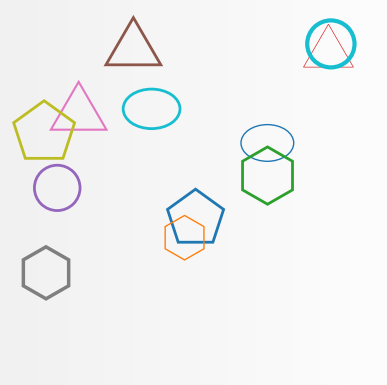[{"shape": "pentagon", "thickness": 2, "radius": 0.38, "center": [0.505, 0.432]}, {"shape": "oval", "thickness": 1, "radius": 0.34, "center": [0.69, 0.629]}, {"shape": "hexagon", "thickness": 1, "radius": 0.29, "center": [0.476, 0.383]}, {"shape": "hexagon", "thickness": 2, "radius": 0.37, "center": [0.69, 0.544]}, {"shape": "triangle", "thickness": 0.5, "radius": 0.37, "center": [0.848, 0.863]}, {"shape": "circle", "thickness": 2, "radius": 0.29, "center": [0.148, 0.512]}, {"shape": "triangle", "thickness": 2, "radius": 0.41, "center": [0.344, 0.873]}, {"shape": "triangle", "thickness": 1.5, "radius": 0.41, "center": [0.203, 0.705]}, {"shape": "hexagon", "thickness": 2.5, "radius": 0.34, "center": [0.119, 0.291]}, {"shape": "pentagon", "thickness": 2, "radius": 0.41, "center": [0.114, 0.656]}, {"shape": "circle", "thickness": 3, "radius": 0.31, "center": [0.854, 0.886]}, {"shape": "oval", "thickness": 2, "radius": 0.37, "center": [0.391, 0.717]}]